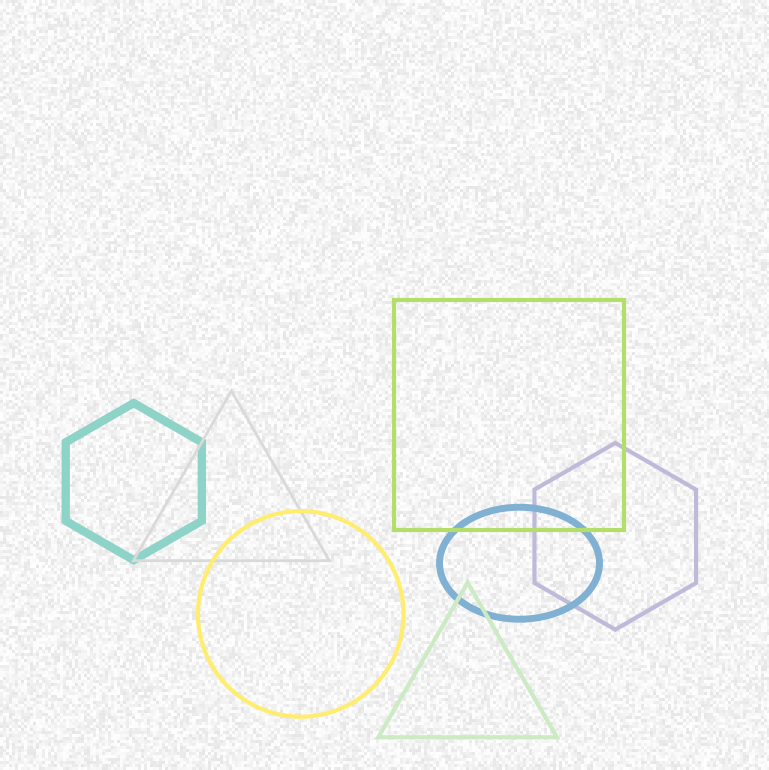[{"shape": "hexagon", "thickness": 3, "radius": 0.51, "center": [0.174, 0.375]}, {"shape": "hexagon", "thickness": 1.5, "radius": 0.61, "center": [0.799, 0.304]}, {"shape": "oval", "thickness": 2.5, "radius": 0.52, "center": [0.675, 0.269]}, {"shape": "square", "thickness": 1.5, "radius": 0.75, "center": [0.661, 0.461]}, {"shape": "triangle", "thickness": 1, "radius": 0.73, "center": [0.3, 0.345]}, {"shape": "triangle", "thickness": 1.5, "radius": 0.67, "center": [0.607, 0.11]}, {"shape": "circle", "thickness": 1.5, "radius": 0.67, "center": [0.391, 0.203]}]